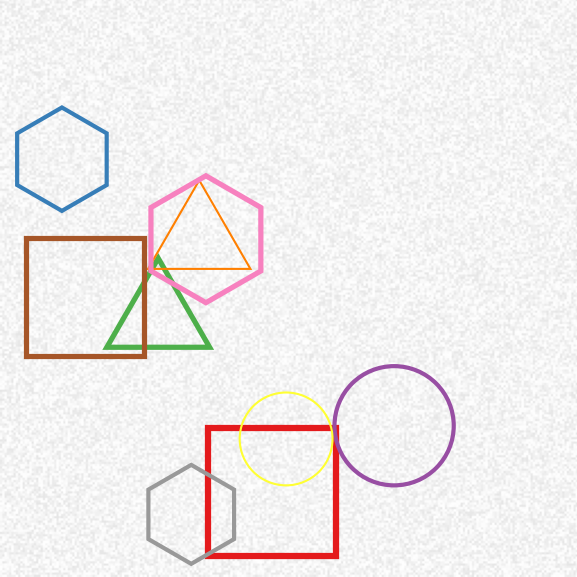[{"shape": "square", "thickness": 3, "radius": 0.56, "center": [0.471, 0.147]}, {"shape": "hexagon", "thickness": 2, "radius": 0.45, "center": [0.107, 0.723]}, {"shape": "triangle", "thickness": 2.5, "radius": 0.51, "center": [0.274, 0.449]}, {"shape": "circle", "thickness": 2, "radius": 0.52, "center": [0.682, 0.262]}, {"shape": "triangle", "thickness": 1, "radius": 0.51, "center": [0.345, 0.585]}, {"shape": "circle", "thickness": 1, "radius": 0.4, "center": [0.495, 0.239]}, {"shape": "square", "thickness": 2.5, "radius": 0.51, "center": [0.148, 0.484]}, {"shape": "hexagon", "thickness": 2.5, "radius": 0.55, "center": [0.357, 0.585]}, {"shape": "hexagon", "thickness": 2, "radius": 0.43, "center": [0.331, 0.108]}]